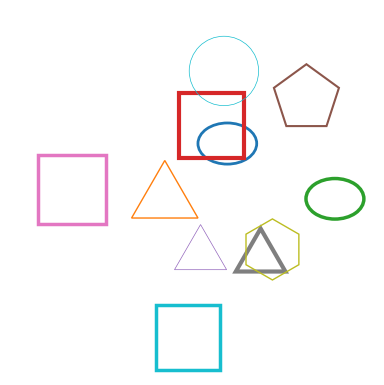[{"shape": "oval", "thickness": 2, "radius": 0.38, "center": [0.59, 0.627]}, {"shape": "triangle", "thickness": 1, "radius": 0.5, "center": [0.428, 0.484]}, {"shape": "oval", "thickness": 2.5, "radius": 0.38, "center": [0.87, 0.484]}, {"shape": "square", "thickness": 3, "radius": 0.42, "center": [0.549, 0.675]}, {"shape": "triangle", "thickness": 0.5, "radius": 0.39, "center": [0.521, 0.339]}, {"shape": "pentagon", "thickness": 1.5, "radius": 0.44, "center": [0.796, 0.744]}, {"shape": "square", "thickness": 2.5, "radius": 0.45, "center": [0.187, 0.509]}, {"shape": "triangle", "thickness": 3, "radius": 0.37, "center": [0.677, 0.332]}, {"shape": "hexagon", "thickness": 1, "radius": 0.4, "center": [0.708, 0.352]}, {"shape": "square", "thickness": 2.5, "radius": 0.42, "center": [0.488, 0.123]}, {"shape": "circle", "thickness": 0.5, "radius": 0.45, "center": [0.582, 0.816]}]